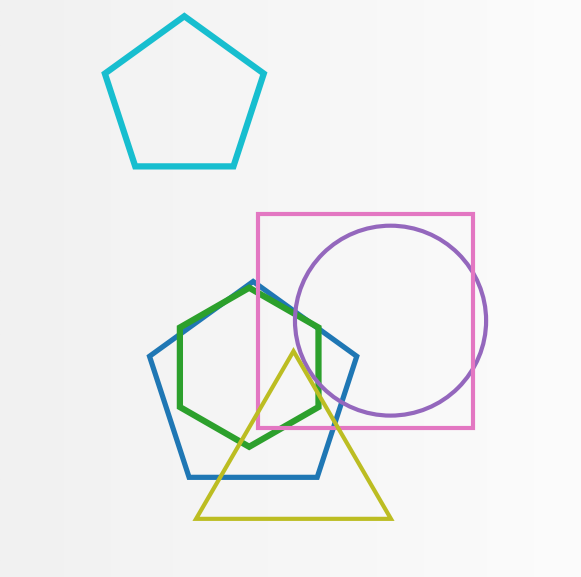[{"shape": "pentagon", "thickness": 2.5, "radius": 0.94, "center": [0.436, 0.324]}, {"shape": "hexagon", "thickness": 3, "radius": 0.69, "center": [0.429, 0.363]}, {"shape": "circle", "thickness": 2, "radius": 0.82, "center": [0.672, 0.444]}, {"shape": "square", "thickness": 2, "radius": 0.93, "center": [0.629, 0.444]}, {"shape": "triangle", "thickness": 2, "radius": 0.97, "center": [0.505, 0.197]}, {"shape": "pentagon", "thickness": 3, "radius": 0.72, "center": [0.317, 0.827]}]